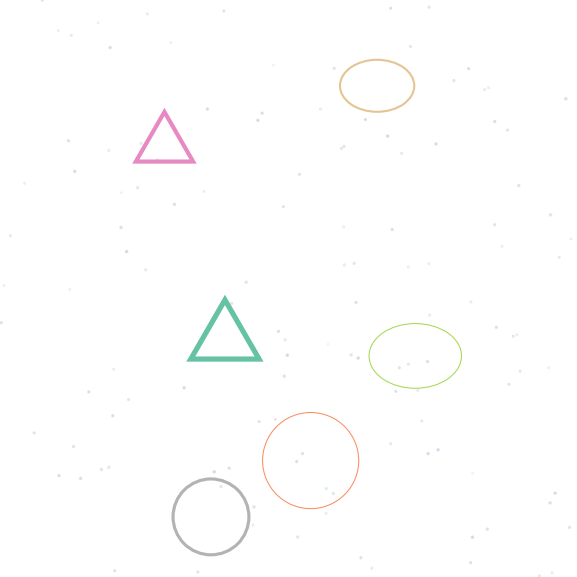[{"shape": "triangle", "thickness": 2.5, "radius": 0.34, "center": [0.39, 0.412]}, {"shape": "circle", "thickness": 0.5, "radius": 0.42, "center": [0.538, 0.202]}, {"shape": "triangle", "thickness": 2, "radius": 0.29, "center": [0.285, 0.748]}, {"shape": "oval", "thickness": 0.5, "radius": 0.4, "center": [0.719, 0.383]}, {"shape": "oval", "thickness": 1, "radius": 0.32, "center": [0.653, 0.851]}, {"shape": "circle", "thickness": 1.5, "radius": 0.33, "center": [0.365, 0.104]}]